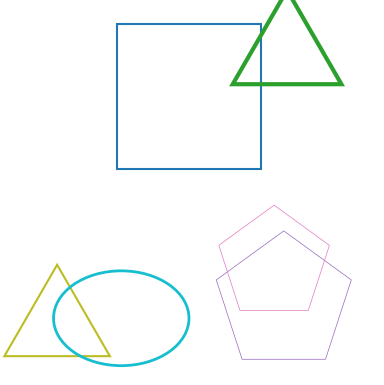[{"shape": "square", "thickness": 1.5, "radius": 0.94, "center": [0.491, 0.75]}, {"shape": "triangle", "thickness": 3, "radius": 0.81, "center": [0.746, 0.863]}, {"shape": "pentagon", "thickness": 0.5, "radius": 0.92, "center": [0.737, 0.216]}, {"shape": "pentagon", "thickness": 0.5, "radius": 0.76, "center": [0.712, 0.316]}, {"shape": "triangle", "thickness": 1.5, "radius": 0.79, "center": [0.148, 0.154]}, {"shape": "oval", "thickness": 2, "radius": 0.88, "center": [0.315, 0.173]}]